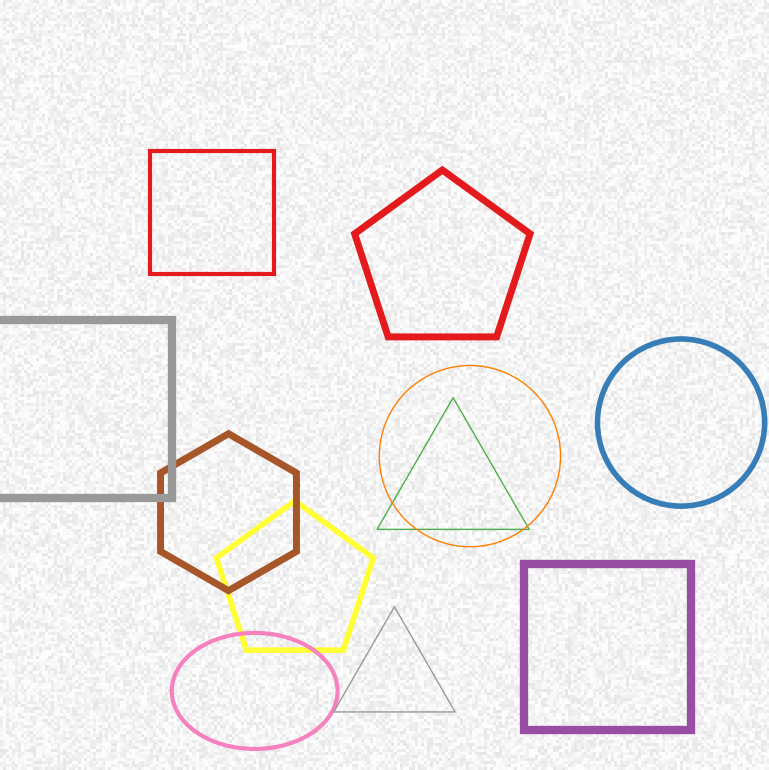[{"shape": "pentagon", "thickness": 2.5, "radius": 0.6, "center": [0.575, 0.659]}, {"shape": "square", "thickness": 1.5, "radius": 0.4, "center": [0.275, 0.724]}, {"shape": "circle", "thickness": 2, "radius": 0.54, "center": [0.885, 0.451]}, {"shape": "triangle", "thickness": 0.5, "radius": 0.57, "center": [0.588, 0.37]}, {"shape": "square", "thickness": 3, "radius": 0.54, "center": [0.789, 0.16]}, {"shape": "circle", "thickness": 0.5, "radius": 0.59, "center": [0.61, 0.408]}, {"shape": "pentagon", "thickness": 2, "radius": 0.54, "center": [0.383, 0.242]}, {"shape": "hexagon", "thickness": 2.5, "radius": 0.51, "center": [0.297, 0.335]}, {"shape": "oval", "thickness": 1.5, "radius": 0.54, "center": [0.331, 0.103]}, {"shape": "triangle", "thickness": 0.5, "radius": 0.46, "center": [0.512, 0.121]}, {"shape": "square", "thickness": 3, "radius": 0.58, "center": [0.107, 0.469]}]